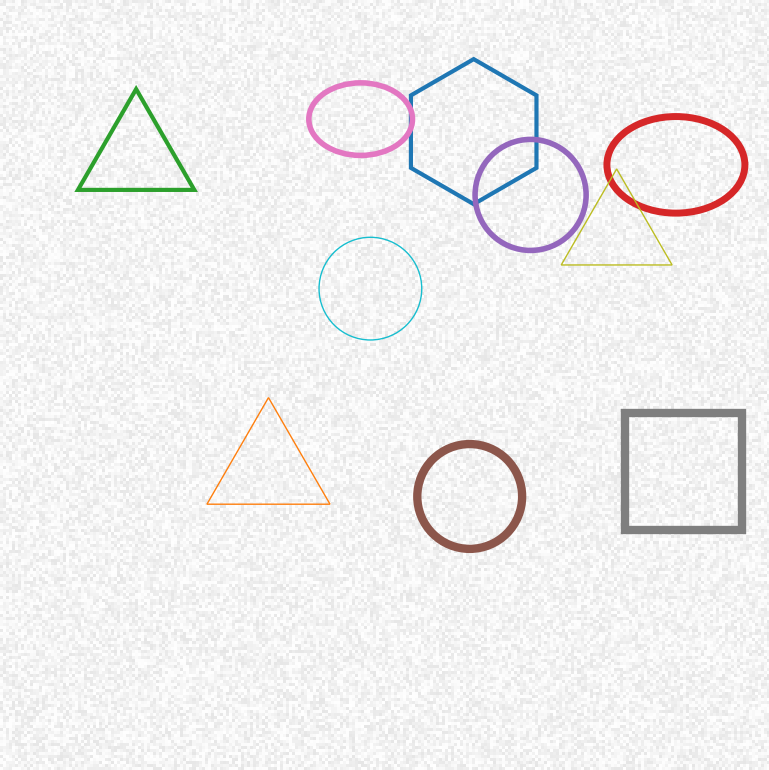[{"shape": "hexagon", "thickness": 1.5, "radius": 0.47, "center": [0.615, 0.829]}, {"shape": "triangle", "thickness": 0.5, "radius": 0.46, "center": [0.349, 0.391]}, {"shape": "triangle", "thickness": 1.5, "radius": 0.44, "center": [0.177, 0.797]}, {"shape": "oval", "thickness": 2.5, "radius": 0.45, "center": [0.878, 0.786]}, {"shape": "circle", "thickness": 2, "radius": 0.36, "center": [0.689, 0.747]}, {"shape": "circle", "thickness": 3, "radius": 0.34, "center": [0.61, 0.355]}, {"shape": "oval", "thickness": 2, "radius": 0.34, "center": [0.468, 0.845]}, {"shape": "square", "thickness": 3, "radius": 0.38, "center": [0.888, 0.388]}, {"shape": "triangle", "thickness": 0.5, "radius": 0.42, "center": [0.801, 0.697]}, {"shape": "circle", "thickness": 0.5, "radius": 0.33, "center": [0.481, 0.625]}]